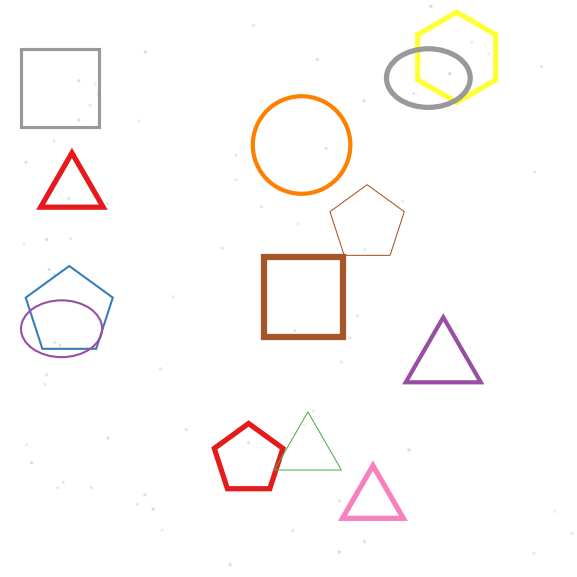[{"shape": "pentagon", "thickness": 2.5, "radius": 0.31, "center": [0.43, 0.203]}, {"shape": "triangle", "thickness": 2.5, "radius": 0.31, "center": [0.125, 0.672]}, {"shape": "pentagon", "thickness": 1, "radius": 0.4, "center": [0.12, 0.459]}, {"shape": "triangle", "thickness": 0.5, "radius": 0.34, "center": [0.533, 0.219]}, {"shape": "oval", "thickness": 1, "radius": 0.35, "center": [0.107, 0.43]}, {"shape": "triangle", "thickness": 2, "radius": 0.38, "center": [0.768, 0.375]}, {"shape": "circle", "thickness": 2, "radius": 0.42, "center": [0.522, 0.748]}, {"shape": "hexagon", "thickness": 2.5, "radius": 0.39, "center": [0.791, 0.9]}, {"shape": "pentagon", "thickness": 0.5, "radius": 0.34, "center": [0.636, 0.612]}, {"shape": "square", "thickness": 3, "radius": 0.35, "center": [0.525, 0.485]}, {"shape": "triangle", "thickness": 2.5, "radius": 0.3, "center": [0.646, 0.132]}, {"shape": "oval", "thickness": 2.5, "radius": 0.36, "center": [0.742, 0.864]}, {"shape": "square", "thickness": 1.5, "radius": 0.34, "center": [0.104, 0.847]}]